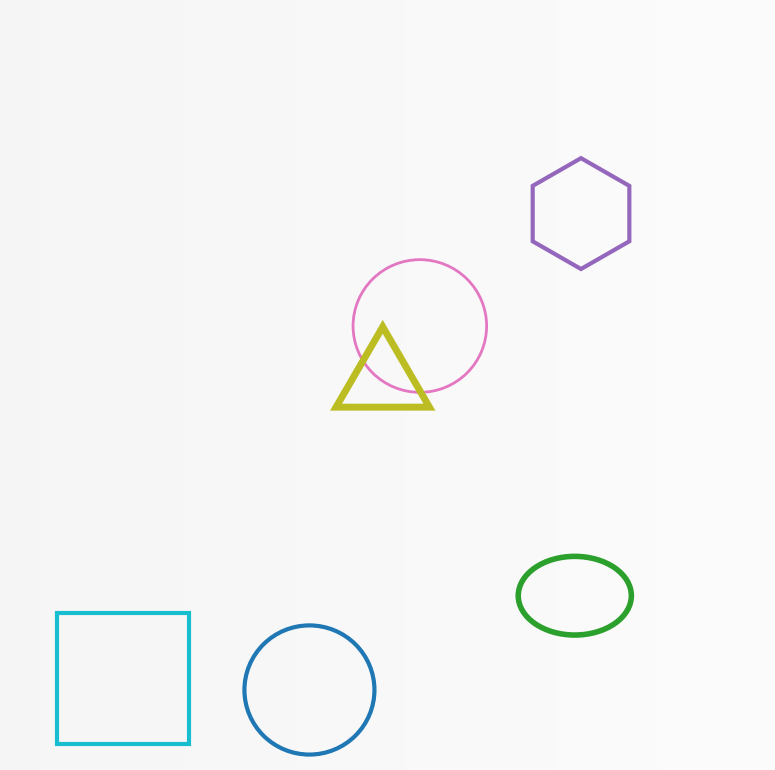[{"shape": "circle", "thickness": 1.5, "radius": 0.42, "center": [0.399, 0.104]}, {"shape": "oval", "thickness": 2, "radius": 0.36, "center": [0.742, 0.226]}, {"shape": "hexagon", "thickness": 1.5, "radius": 0.36, "center": [0.75, 0.723]}, {"shape": "circle", "thickness": 1, "radius": 0.43, "center": [0.542, 0.577]}, {"shape": "triangle", "thickness": 2.5, "radius": 0.35, "center": [0.494, 0.506]}, {"shape": "square", "thickness": 1.5, "radius": 0.43, "center": [0.159, 0.119]}]